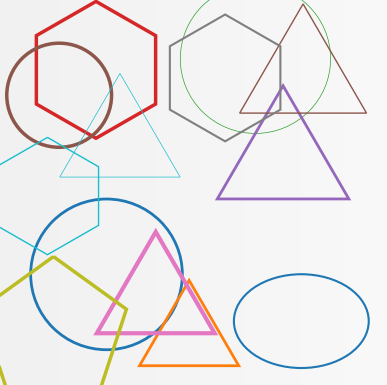[{"shape": "oval", "thickness": 1.5, "radius": 0.87, "center": [0.778, 0.166]}, {"shape": "circle", "thickness": 2, "radius": 0.98, "center": [0.275, 0.287]}, {"shape": "triangle", "thickness": 2, "radius": 0.74, "center": [0.488, 0.124]}, {"shape": "circle", "thickness": 0.5, "radius": 0.97, "center": [0.659, 0.847]}, {"shape": "hexagon", "thickness": 2.5, "radius": 0.89, "center": [0.248, 0.819]}, {"shape": "triangle", "thickness": 2, "radius": 0.98, "center": [0.73, 0.581]}, {"shape": "circle", "thickness": 2.5, "radius": 0.68, "center": [0.153, 0.753]}, {"shape": "triangle", "thickness": 1, "radius": 0.95, "center": [0.782, 0.801]}, {"shape": "triangle", "thickness": 3, "radius": 0.88, "center": [0.402, 0.222]}, {"shape": "hexagon", "thickness": 1.5, "radius": 0.82, "center": [0.581, 0.798]}, {"shape": "pentagon", "thickness": 2.5, "radius": 0.99, "center": [0.138, 0.136]}, {"shape": "hexagon", "thickness": 1, "radius": 0.76, "center": [0.122, 0.491]}, {"shape": "triangle", "thickness": 0.5, "radius": 0.9, "center": [0.31, 0.63]}]